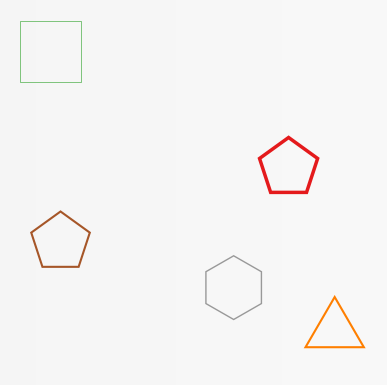[{"shape": "pentagon", "thickness": 2.5, "radius": 0.39, "center": [0.745, 0.564]}, {"shape": "square", "thickness": 0.5, "radius": 0.39, "center": [0.131, 0.866]}, {"shape": "triangle", "thickness": 1.5, "radius": 0.43, "center": [0.864, 0.142]}, {"shape": "pentagon", "thickness": 1.5, "radius": 0.4, "center": [0.156, 0.371]}, {"shape": "hexagon", "thickness": 1, "radius": 0.41, "center": [0.603, 0.253]}]